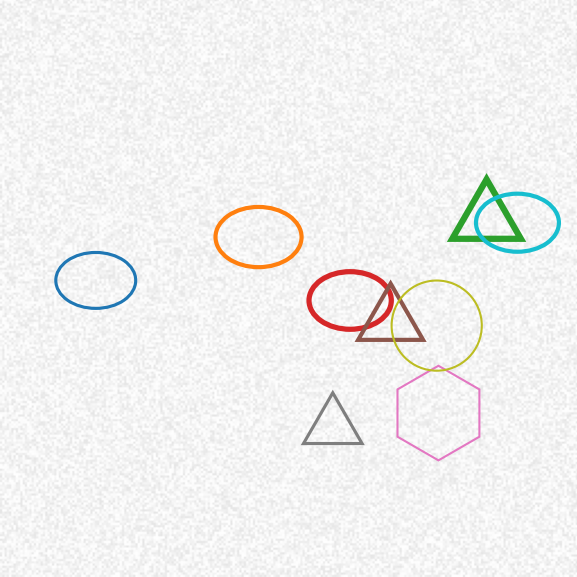[{"shape": "oval", "thickness": 1.5, "radius": 0.35, "center": [0.166, 0.514]}, {"shape": "oval", "thickness": 2, "radius": 0.37, "center": [0.448, 0.589]}, {"shape": "triangle", "thickness": 3, "radius": 0.34, "center": [0.843, 0.62]}, {"shape": "oval", "thickness": 2.5, "radius": 0.36, "center": [0.606, 0.479]}, {"shape": "triangle", "thickness": 2, "radius": 0.32, "center": [0.676, 0.443]}, {"shape": "hexagon", "thickness": 1, "radius": 0.41, "center": [0.759, 0.284]}, {"shape": "triangle", "thickness": 1.5, "radius": 0.29, "center": [0.576, 0.26]}, {"shape": "circle", "thickness": 1, "radius": 0.39, "center": [0.756, 0.435]}, {"shape": "oval", "thickness": 2, "radius": 0.36, "center": [0.896, 0.613]}]